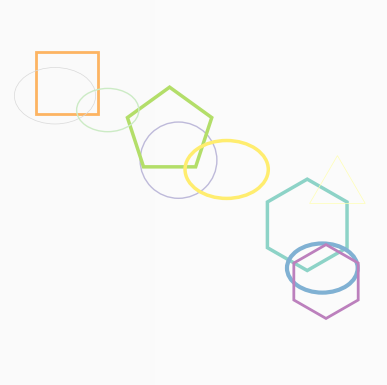[{"shape": "hexagon", "thickness": 2.5, "radius": 0.59, "center": [0.793, 0.416]}, {"shape": "triangle", "thickness": 0.5, "radius": 0.41, "center": [0.871, 0.513]}, {"shape": "circle", "thickness": 1, "radius": 0.5, "center": [0.461, 0.584]}, {"shape": "oval", "thickness": 3, "radius": 0.46, "center": [0.832, 0.304]}, {"shape": "square", "thickness": 2, "radius": 0.4, "center": [0.173, 0.785]}, {"shape": "pentagon", "thickness": 2.5, "radius": 0.57, "center": [0.438, 0.659]}, {"shape": "oval", "thickness": 0.5, "radius": 0.52, "center": [0.142, 0.751]}, {"shape": "hexagon", "thickness": 2, "radius": 0.48, "center": [0.841, 0.269]}, {"shape": "oval", "thickness": 1, "radius": 0.4, "center": [0.278, 0.714]}, {"shape": "oval", "thickness": 2.5, "radius": 0.54, "center": [0.585, 0.56]}]